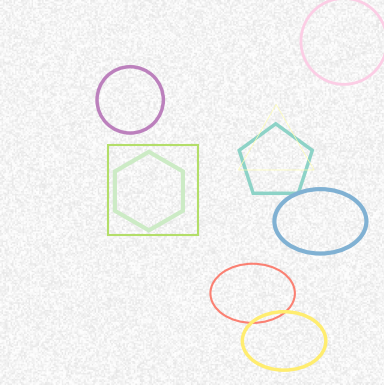[{"shape": "pentagon", "thickness": 2.5, "radius": 0.5, "center": [0.716, 0.579]}, {"shape": "triangle", "thickness": 0.5, "radius": 0.57, "center": [0.717, 0.615]}, {"shape": "oval", "thickness": 1.5, "radius": 0.55, "center": [0.656, 0.238]}, {"shape": "oval", "thickness": 3, "radius": 0.6, "center": [0.832, 0.425]}, {"shape": "square", "thickness": 1.5, "radius": 0.58, "center": [0.397, 0.507]}, {"shape": "circle", "thickness": 2, "radius": 0.56, "center": [0.893, 0.893]}, {"shape": "circle", "thickness": 2.5, "radius": 0.43, "center": [0.338, 0.741]}, {"shape": "hexagon", "thickness": 3, "radius": 0.51, "center": [0.387, 0.504]}, {"shape": "oval", "thickness": 2.5, "radius": 0.54, "center": [0.738, 0.114]}]